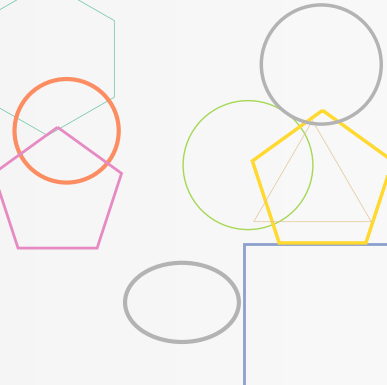[{"shape": "hexagon", "thickness": 0.5, "radius": 1.0, "center": [0.123, 0.847]}, {"shape": "circle", "thickness": 3, "radius": 0.67, "center": [0.172, 0.66]}, {"shape": "square", "thickness": 2, "radius": 0.99, "center": [0.827, 0.169]}, {"shape": "pentagon", "thickness": 2, "radius": 0.87, "center": [0.149, 0.496]}, {"shape": "circle", "thickness": 1, "radius": 0.84, "center": [0.64, 0.571]}, {"shape": "pentagon", "thickness": 2.5, "radius": 0.95, "center": [0.832, 0.523]}, {"shape": "triangle", "thickness": 0.5, "radius": 0.88, "center": [0.806, 0.512]}, {"shape": "oval", "thickness": 3, "radius": 0.73, "center": [0.47, 0.215]}, {"shape": "circle", "thickness": 2.5, "radius": 0.77, "center": [0.829, 0.832]}]